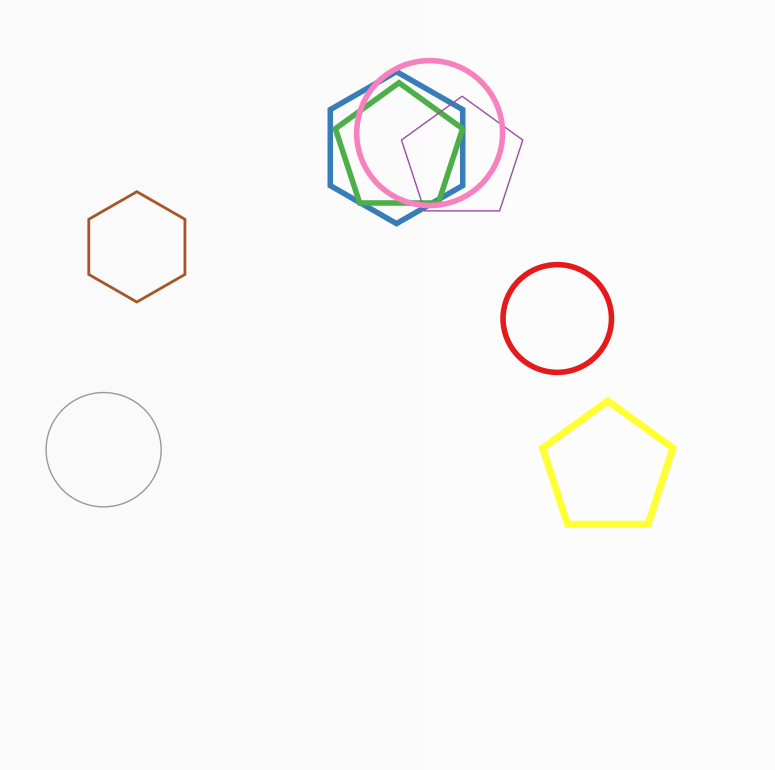[{"shape": "circle", "thickness": 2, "radius": 0.35, "center": [0.719, 0.586]}, {"shape": "hexagon", "thickness": 2, "radius": 0.49, "center": [0.512, 0.808]}, {"shape": "pentagon", "thickness": 2, "radius": 0.43, "center": [0.515, 0.806]}, {"shape": "pentagon", "thickness": 0.5, "radius": 0.41, "center": [0.596, 0.793]}, {"shape": "pentagon", "thickness": 2.5, "radius": 0.44, "center": [0.784, 0.391]}, {"shape": "hexagon", "thickness": 1, "radius": 0.36, "center": [0.177, 0.679]}, {"shape": "circle", "thickness": 2, "radius": 0.47, "center": [0.554, 0.827]}, {"shape": "circle", "thickness": 0.5, "radius": 0.37, "center": [0.134, 0.416]}]